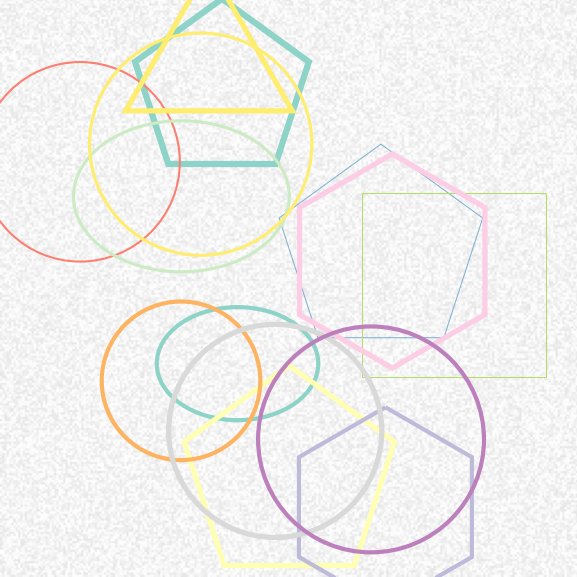[{"shape": "oval", "thickness": 2, "radius": 0.7, "center": [0.411, 0.369]}, {"shape": "pentagon", "thickness": 3, "radius": 0.79, "center": [0.384, 0.843]}, {"shape": "pentagon", "thickness": 2.5, "radius": 0.96, "center": [0.501, 0.175]}, {"shape": "hexagon", "thickness": 2, "radius": 0.86, "center": [0.667, 0.121]}, {"shape": "circle", "thickness": 1, "radius": 0.86, "center": [0.139, 0.719]}, {"shape": "pentagon", "thickness": 0.5, "radius": 0.93, "center": [0.66, 0.564]}, {"shape": "circle", "thickness": 2, "radius": 0.69, "center": [0.313, 0.34]}, {"shape": "square", "thickness": 0.5, "radius": 0.8, "center": [0.786, 0.505]}, {"shape": "hexagon", "thickness": 2.5, "radius": 0.93, "center": [0.679, 0.547]}, {"shape": "circle", "thickness": 2.5, "radius": 0.92, "center": [0.477, 0.253]}, {"shape": "circle", "thickness": 2, "radius": 0.98, "center": [0.642, 0.238]}, {"shape": "oval", "thickness": 1.5, "radius": 0.93, "center": [0.314, 0.659]}, {"shape": "triangle", "thickness": 2.5, "radius": 0.83, "center": [0.362, 0.891]}, {"shape": "circle", "thickness": 1.5, "radius": 0.96, "center": [0.348, 0.749]}]